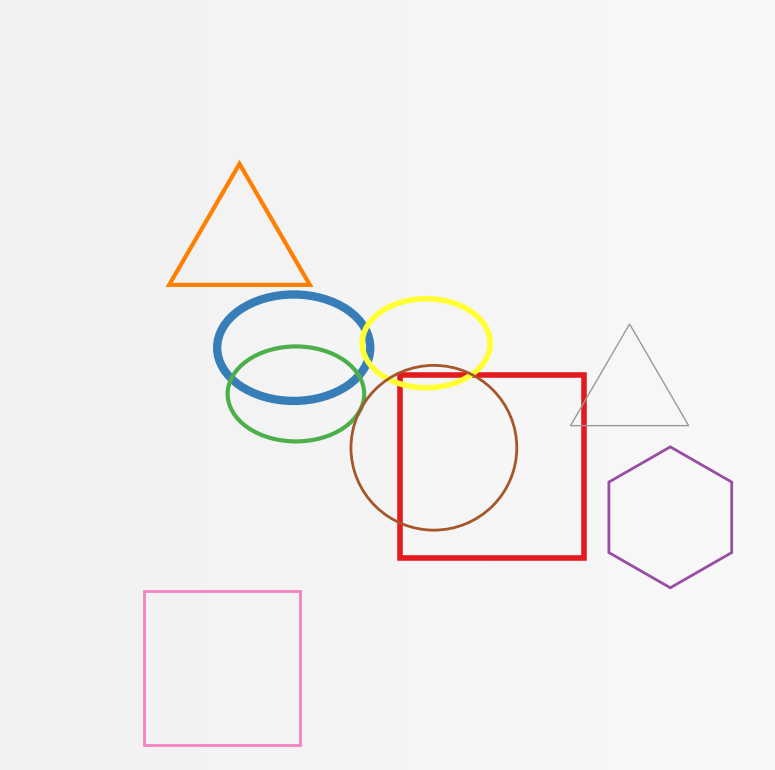[{"shape": "square", "thickness": 2, "radius": 0.59, "center": [0.635, 0.394]}, {"shape": "oval", "thickness": 3, "radius": 0.49, "center": [0.379, 0.548]}, {"shape": "oval", "thickness": 1.5, "radius": 0.44, "center": [0.382, 0.488]}, {"shape": "hexagon", "thickness": 1, "radius": 0.46, "center": [0.865, 0.328]}, {"shape": "triangle", "thickness": 1.5, "radius": 0.52, "center": [0.309, 0.682]}, {"shape": "oval", "thickness": 2, "radius": 0.41, "center": [0.55, 0.554]}, {"shape": "circle", "thickness": 1, "radius": 0.53, "center": [0.56, 0.418]}, {"shape": "square", "thickness": 1, "radius": 0.5, "center": [0.286, 0.133]}, {"shape": "triangle", "thickness": 0.5, "radius": 0.44, "center": [0.812, 0.491]}]